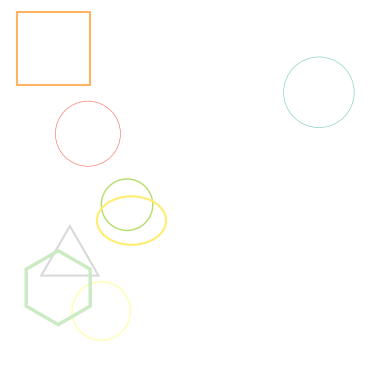[{"shape": "circle", "thickness": 0.5, "radius": 0.46, "center": [0.828, 0.76]}, {"shape": "circle", "thickness": 1, "radius": 0.38, "center": [0.263, 0.192]}, {"shape": "circle", "thickness": 0.5, "radius": 0.42, "center": [0.228, 0.653]}, {"shape": "square", "thickness": 1.5, "radius": 0.47, "center": [0.139, 0.875]}, {"shape": "circle", "thickness": 1, "radius": 0.33, "center": [0.33, 0.468]}, {"shape": "triangle", "thickness": 1.5, "radius": 0.43, "center": [0.182, 0.327]}, {"shape": "hexagon", "thickness": 2.5, "radius": 0.48, "center": [0.151, 0.253]}, {"shape": "oval", "thickness": 1.5, "radius": 0.45, "center": [0.342, 0.427]}]